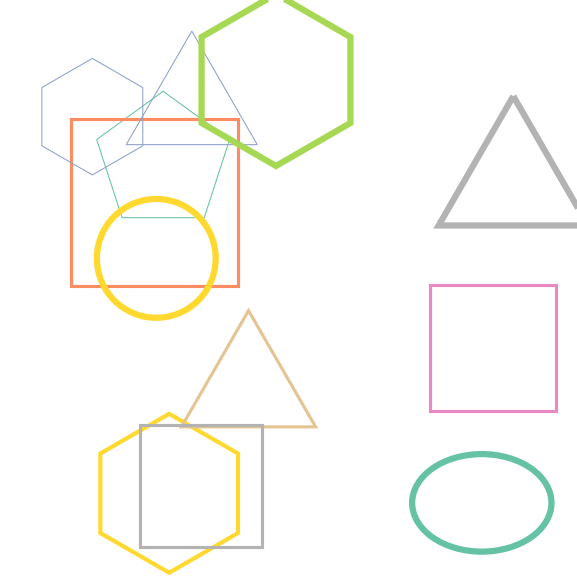[{"shape": "pentagon", "thickness": 0.5, "radius": 0.61, "center": [0.282, 0.72]}, {"shape": "oval", "thickness": 3, "radius": 0.6, "center": [0.834, 0.128]}, {"shape": "square", "thickness": 1.5, "radius": 0.72, "center": [0.267, 0.649]}, {"shape": "triangle", "thickness": 0.5, "radius": 0.66, "center": [0.332, 0.814]}, {"shape": "hexagon", "thickness": 0.5, "radius": 0.5, "center": [0.16, 0.797]}, {"shape": "square", "thickness": 1.5, "radius": 0.54, "center": [0.854, 0.396]}, {"shape": "hexagon", "thickness": 3, "radius": 0.74, "center": [0.478, 0.861]}, {"shape": "hexagon", "thickness": 2, "radius": 0.69, "center": [0.293, 0.145]}, {"shape": "circle", "thickness": 3, "radius": 0.51, "center": [0.271, 0.552]}, {"shape": "triangle", "thickness": 1.5, "radius": 0.67, "center": [0.43, 0.327]}, {"shape": "square", "thickness": 1.5, "radius": 0.53, "center": [0.348, 0.158]}, {"shape": "triangle", "thickness": 3, "radius": 0.75, "center": [0.889, 0.683]}]